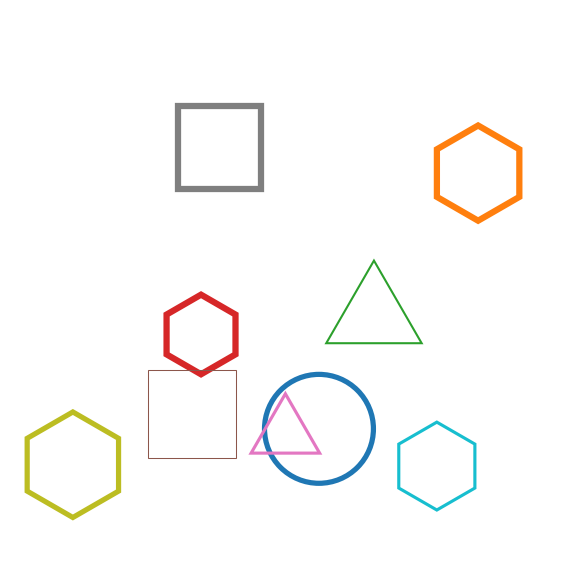[{"shape": "circle", "thickness": 2.5, "radius": 0.47, "center": [0.552, 0.257]}, {"shape": "hexagon", "thickness": 3, "radius": 0.41, "center": [0.828, 0.699]}, {"shape": "triangle", "thickness": 1, "radius": 0.48, "center": [0.648, 0.453]}, {"shape": "hexagon", "thickness": 3, "radius": 0.34, "center": [0.348, 0.42]}, {"shape": "square", "thickness": 0.5, "radius": 0.38, "center": [0.333, 0.283]}, {"shape": "triangle", "thickness": 1.5, "radius": 0.34, "center": [0.494, 0.249]}, {"shape": "square", "thickness": 3, "radius": 0.36, "center": [0.38, 0.744]}, {"shape": "hexagon", "thickness": 2.5, "radius": 0.46, "center": [0.126, 0.194]}, {"shape": "hexagon", "thickness": 1.5, "radius": 0.38, "center": [0.756, 0.192]}]